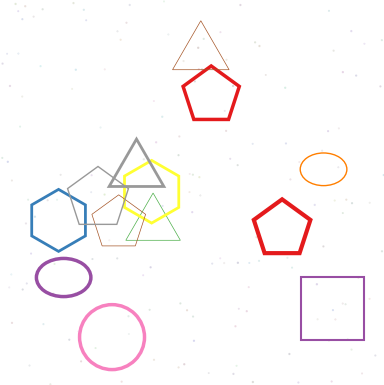[{"shape": "pentagon", "thickness": 2.5, "radius": 0.38, "center": [0.549, 0.752]}, {"shape": "pentagon", "thickness": 3, "radius": 0.39, "center": [0.733, 0.405]}, {"shape": "hexagon", "thickness": 2, "radius": 0.4, "center": [0.152, 0.428]}, {"shape": "triangle", "thickness": 0.5, "radius": 0.41, "center": [0.398, 0.417]}, {"shape": "square", "thickness": 1.5, "radius": 0.41, "center": [0.864, 0.199]}, {"shape": "oval", "thickness": 2.5, "radius": 0.35, "center": [0.165, 0.279]}, {"shape": "oval", "thickness": 1, "radius": 0.3, "center": [0.84, 0.56]}, {"shape": "hexagon", "thickness": 2, "radius": 0.41, "center": [0.394, 0.502]}, {"shape": "pentagon", "thickness": 0.5, "radius": 0.37, "center": [0.308, 0.421]}, {"shape": "triangle", "thickness": 0.5, "radius": 0.42, "center": [0.522, 0.861]}, {"shape": "circle", "thickness": 2.5, "radius": 0.42, "center": [0.291, 0.124]}, {"shape": "triangle", "thickness": 2, "radius": 0.41, "center": [0.355, 0.557]}, {"shape": "pentagon", "thickness": 1, "radius": 0.42, "center": [0.255, 0.484]}]